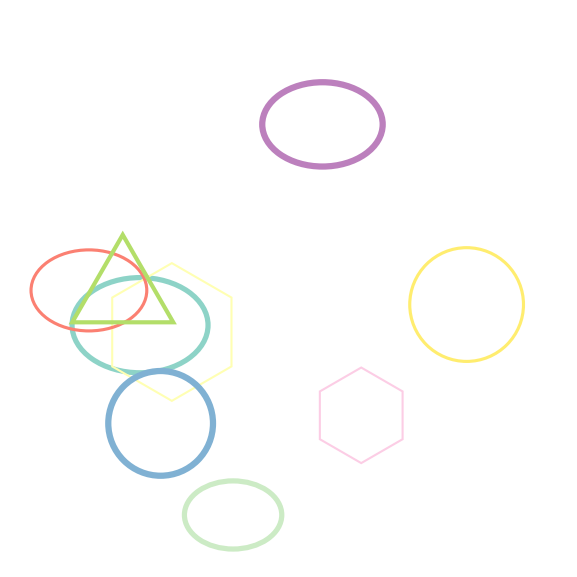[{"shape": "oval", "thickness": 2.5, "radius": 0.59, "center": [0.243, 0.436]}, {"shape": "hexagon", "thickness": 1, "radius": 0.6, "center": [0.298, 0.424]}, {"shape": "oval", "thickness": 1.5, "radius": 0.5, "center": [0.154, 0.496]}, {"shape": "circle", "thickness": 3, "radius": 0.45, "center": [0.278, 0.266]}, {"shape": "triangle", "thickness": 2, "radius": 0.51, "center": [0.213, 0.492]}, {"shape": "hexagon", "thickness": 1, "radius": 0.41, "center": [0.625, 0.28]}, {"shape": "oval", "thickness": 3, "radius": 0.52, "center": [0.558, 0.784]}, {"shape": "oval", "thickness": 2.5, "radius": 0.42, "center": [0.404, 0.107]}, {"shape": "circle", "thickness": 1.5, "radius": 0.49, "center": [0.808, 0.472]}]